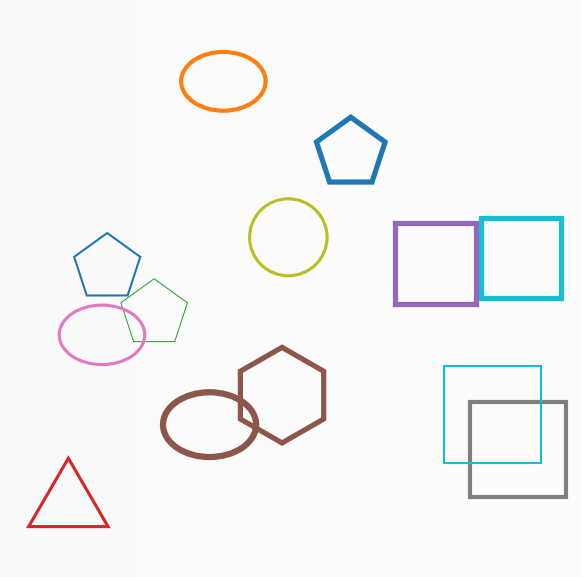[{"shape": "pentagon", "thickness": 1, "radius": 0.3, "center": [0.184, 0.536]}, {"shape": "pentagon", "thickness": 2.5, "radius": 0.31, "center": [0.603, 0.734]}, {"shape": "oval", "thickness": 2, "radius": 0.36, "center": [0.384, 0.858]}, {"shape": "pentagon", "thickness": 0.5, "radius": 0.3, "center": [0.265, 0.456]}, {"shape": "triangle", "thickness": 1.5, "radius": 0.39, "center": [0.118, 0.127]}, {"shape": "square", "thickness": 2.5, "radius": 0.35, "center": [0.749, 0.542]}, {"shape": "oval", "thickness": 3, "radius": 0.4, "center": [0.361, 0.264]}, {"shape": "hexagon", "thickness": 2.5, "radius": 0.41, "center": [0.485, 0.315]}, {"shape": "oval", "thickness": 1.5, "radius": 0.37, "center": [0.175, 0.419]}, {"shape": "square", "thickness": 2, "radius": 0.41, "center": [0.892, 0.22]}, {"shape": "circle", "thickness": 1.5, "radius": 0.33, "center": [0.496, 0.588]}, {"shape": "square", "thickness": 2.5, "radius": 0.35, "center": [0.896, 0.553]}, {"shape": "square", "thickness": 1, "radius": 0.42, "center": [0.848, 0.281]}]